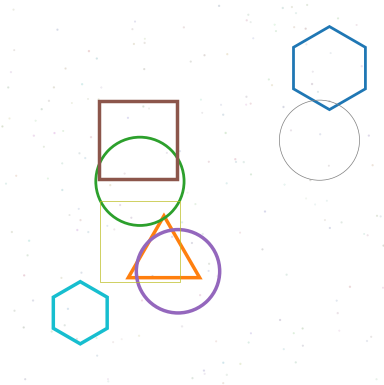[{"shape": "hexagon", "thickness": 2, "radius": 0.54, "center": [0.856, 0.823]}, {"shape": "triangle", "thickness": 2.5, "radius": 0.54, "center": [0.426, 0.332]}, {"shape": "circle", "thickness": 2, "radius": 0.57, "center": [0.363, 0.529]}, {"shape": "circle", "thickness": 2.5, "radius": 0.54, "center": [0.462, 0.295]}, {"shape": "square", "thickness": 2.5, "radius": 0.51, "center": [0.359, 0.636]}, {"shape": "circle", "thickness": 0.5, "radius": 0.52, "center": [0.83, 0.636]}, {"shape": "square", "thickness": 0.5, "radius": 0.52, "center": [0.364, 0.373]}, {"shape": "hexagon", "thickness": 2.5, "radius": 0.4, "center": [0.208, 0.188]}]